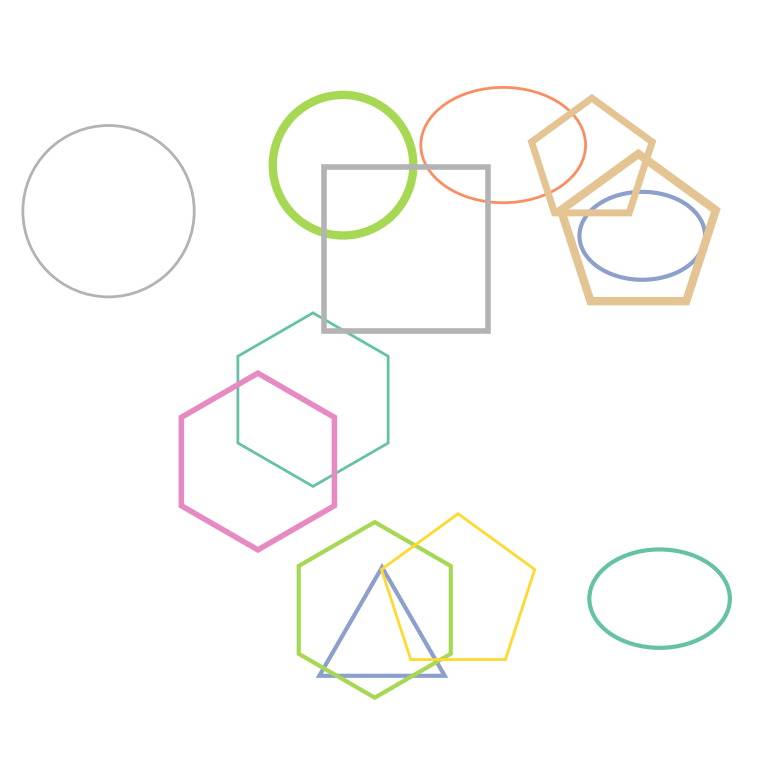[{"shape": "hexagon", "thickness": 1, "radius": 0.56, "center": [0.407, 0.481]}, {"shape": "oval", "thickness": 1.5, "radius": 0.46, "center": [0.857, 0.223]}, {"shape": "oval", "thickness": 1, "radius": 0.53, "center": [0.654, 0.812]}, {"shape": "oval", "thickness": 1.5, "radius": 0.41, "center": [0.834, 0.694]}, {"shape": "triangle", "thickness": 1.5, "radius": 0.47, "center": [0.496, 0.169]}, {"shape": "hexagon", "thickness": 2, "radius": 0.57, "center": [0.335, 0.401]}, {"shape": "hexagon", "thickness": 1.5, "radius": 0.57, "center": [0.487, 0.208]}, {"shape": "circle", "thickness": 3, "radius": 0.46, "center": [0.446, 0.785]}, {"shape": "pentagon", "thickness": 1, "radius": 0.52, "center": [0.595, 0.228]}, {"shape": "pentagon", "thickness": 3, "radius": 0.53, "center": [0.829, 0.694]}, {"shape": "pentagon", "thickness": 2.5, "radius": 0.41, "center": [0.769, 0.79]}, {"shape": "circle", "thickness": 1, "radius": 0.56, "center": [0.141, 0.726]}, {"shape": "square", "thickness": 2, "radius": 0.53, "center": [0.527, 0.676]}]